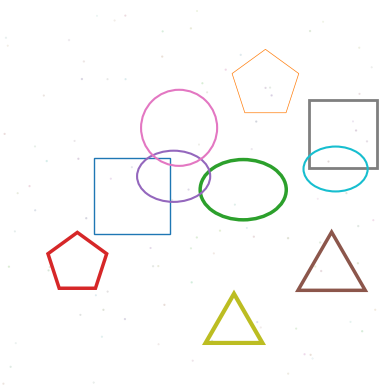[{"shape": "square", "thickness": 1, "radius": 0.49, "center": [0.344, 0.491]}, {"shape": "pentagon", "thickness": 0.5, "radius": 0.46, "center": [0.689, 0.781]}, {"shape": "oval", "thickness": 2.5, "radius": 0.56, "center": [0.632, 0.507]}, {"shape": "pentagon", "thickness": 2.5, "radius": 0.4, "center": [0.201, 0.316]}, {"shape": "oval", "thickness": 1.5, "radius": 0.47, "center": [0.451, 0.542]}, {"shape": "triangle", "thickness": 2.5, "radius": 0.5, "center": [0.861, 0.296]}, {"shape": "circle", "thickness": 1.5, "radius": 0.49, "center": [0.465, 0.668]}, {"shape": "square", "thickness": 2, "radius": 0.44, "center": [0.891, 0.652]}, {"shape": "triangle", "thickness": 3, "radius": 0.43, "center": [0.608, 0.152]}, {"shape": "oval", "thickness": 1.5, "radius": 0.42, "center": [0.872, 0.561]}]